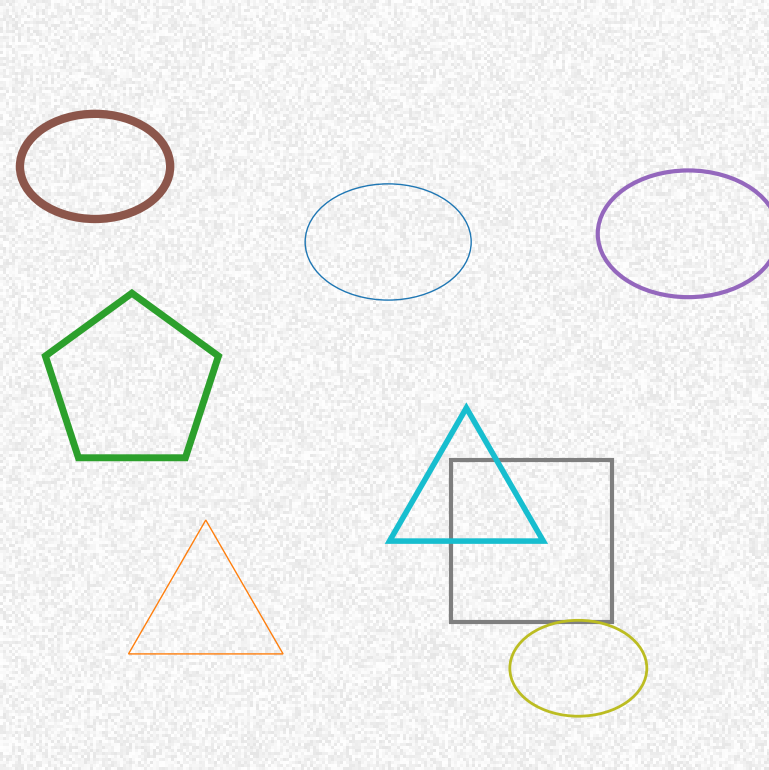[{"shape": "oval", "thickness": 0.5, "radius": 0.54, "center": [0.504, 0.686]}, {"shape": "triangle", "thickness": 0.5, "radius": 0.58, "center": [0.267, 0.209]}, {"shape": "pentagon", "thickness": 2.5, "radius": 0.59, "center": [0.171, 0.501]}, {"shape": "oval", "thickness": 1.5, "radius": 0.59, "center": [0.894, 0.696]}, {"shape": "oval", "thickness": 3, "radius": 0.49, "center": [0.123, 0.784]}, {"shape": "square", "thickness": 1.5, "radius": 0.52, "center": [0.69, 0.297]}, {"shape": "oval", "thickness": 1, "radius": 0.44, "center": [0.751, 0.132]}, {"shape": "triangle", "thickness": 2, "radius": 0.58, "center": [0.606, 0.355]}]